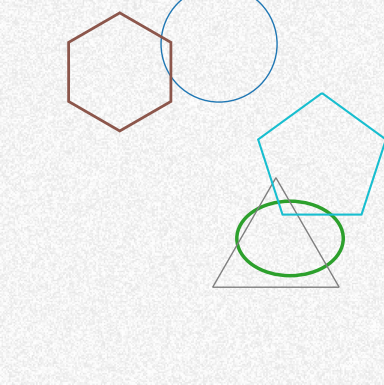[{"shape": "circle", "thickness": 1, "radius": 0.75, "center": [0.569, 0.886]}, {"shape": "oval", "thickness": 2.5, "radius": 0.69, "center": [0.753, 0.381]}, {"shape": "hexagon", "thickness": 2, "radius": 0.77, "center": [0.311, 0.813]}, {"shape": "triangle", "thickness": 1, "radius": 0.95, "center": [0.717, 0.349]}, {"shape": "pentagon", "thickness": 1.5, "radius": 0.87, "center": [0.836, 0.584]}]